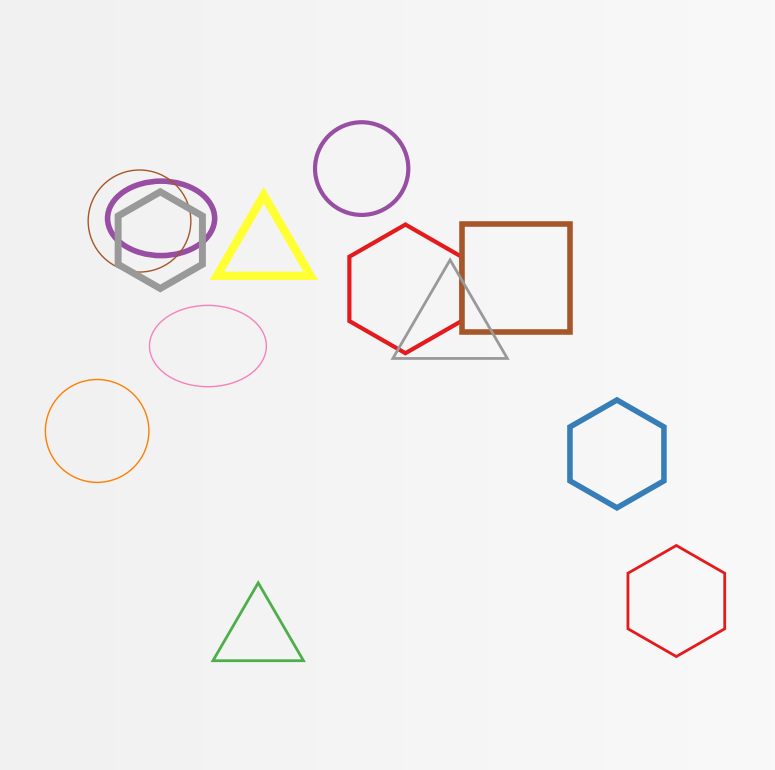[{"shape": "hexagon", "thickness": 1.5, "radius": 0.42, "center": [0.523, 0.625]}, {"shape": "hexagon", "thickness": 1, "radius": 0.36, "center": [0.873, 0.219]}, {"shape": "hexagon", "thickness": 2, "radius": 0.35, "center": [0.796, 0.411]}, {"shape": "triangle", "thickness": 1, "radius": 0.34, "center": [0.333, 0.176]}, {"shape": "circle", "thickness": 1.5, "radius": 0.3, "center": [0.467, 0.781]}, {"shape": "oval", "thickness": 2, "radius": 0.35, "center": [0.208, 0.716]}, {"shape": "circle", "thickness": 0.5, "radius": 0.33, "center": [0.125, 0.44]}, {"shape": "triangle", "thickness": 3, "radius": 0.35, "center": [0.34, 0.677]}, {"shape": "square", "thickness": 2, "radius": 0.35, "center": [0.666, 0.639]}, {"shape": "circle", "thickness": 0.5, "radius": 0.33, "center": [0.18, 0.713]}, {"shape": "oval", "thickness": 0.5, "radius": 0.38, "center": [0.268, 0.551]}, {"shape": "triangle", "thickness": 1, "radius": 0.43, "center": [0.581, 0.577]}, {"shape": "hexagon", "thickness": 2.5, "radius": 0.31, "center": [0.207, 0.688]}]